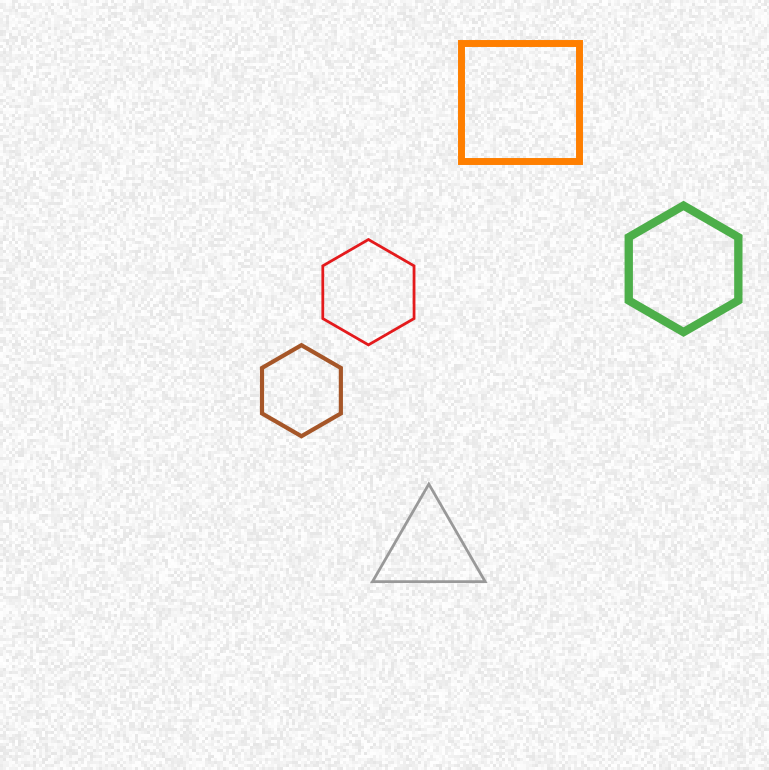[{"shape": "hexagon", "thickness": 1, "radius": 0.34, "center": [0.478, 0.62]}, {"shape": "hexagon", "thickness": 3, "radius": 0.41, "center": [0.888, 0.651]}, {"shape": "square", "thickness": 2.5, "radius": 0.38, "center": [0.676, 0.868]}, {"shape": "hexagon", "thickness": 1.5, "radius": 0.3, "center": [0.391, 0.493]}, {"shape": "triangle", "thickness": 1, "radius": 0.42, "center": [0.557, 0.287]}]